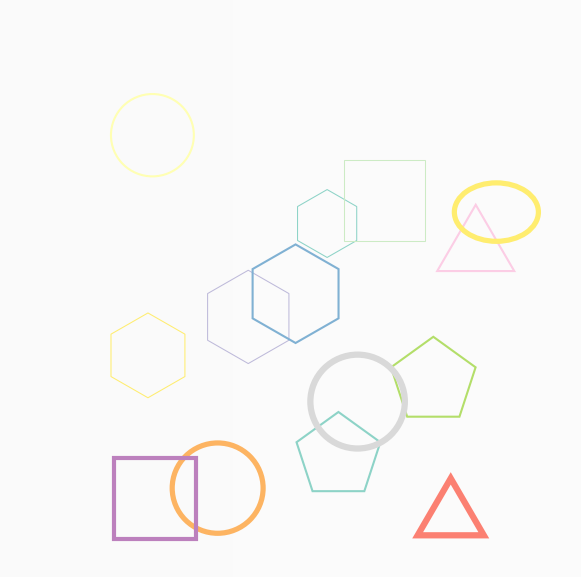[{"shape": "hexagon", "thickness": 0.5, "radius": 0.29, "center": [0.563, 0.612]}, {"shape": "pentagon", "thickness": 1, "radius": 0.38, "center": [0.582, 0.21]}, {"shape": "circle", "thickness": 1, "radius": 0.36, "center": [0.262, 0.765]}, {"shape": "hexagon", "thickness": 0.5, "radius": 0.4, "center": [0.427, 0.45]}, {"shape": "triangle", "thickness": 3, "radius": 0.33, "center": [0.775, 0.105]}, {"shape": "hexagon", "thickness": 1, "radius": 0.43, "center": [0.509, 0.491]}, {"shape": "circle", "thickness": 2.5, "radius": 0.39, "center": [0.374, 0.154]}, {"shape": "pentagon", "thickness": 1, "radius": 0.38, "center": [0.745, 0.339]}, {"shape": "triangle", "thickness": 1, "radius": 0.38, "center": [0.818, 0.568]}, {"shape": "circle", "thickness": 3, "radius": 0.41, "center": [0.615, 0.304]}, {"shape": "square", "thickness": 2, "radius": 0.35, "center": [0.267, 0.135]}, {"shape": "square", "thickness": 0.5, "radius": 0.35, "center": [0.661, 0.652]}, {"shape": "hexagon", "thickness": 0.5, "radius": 0.37, "center": [0.255, 0.384]}, {"shape": "oval", "thickness": 2.5, "radius": 0.36, "center": [0.854, 0.632]}]